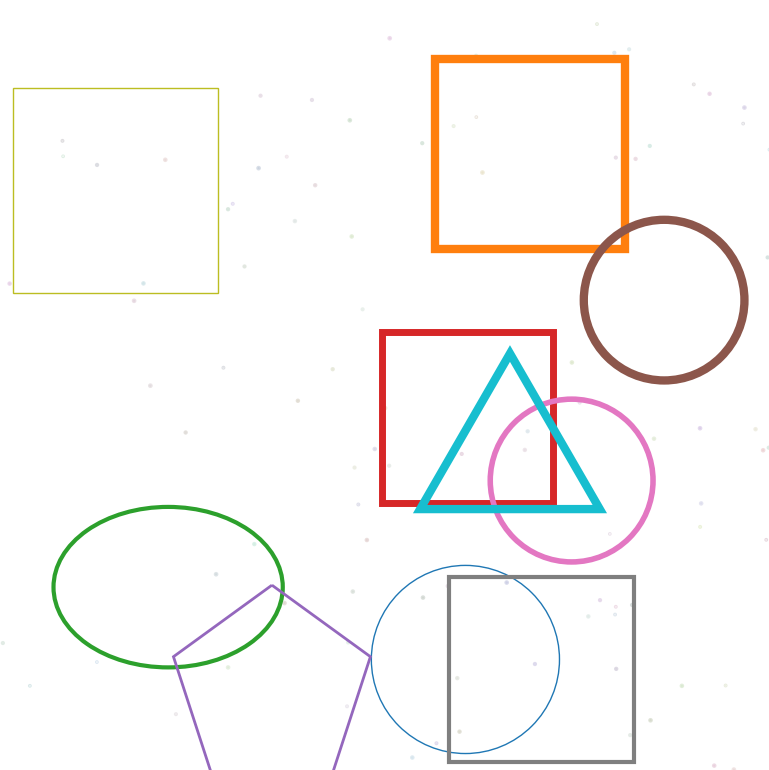[{"shape": "circle", "thickness": 0.5, "radius": 0.61, "center": [0.604, 0.144]}, {"shape": "square", "thickness": 3, "radius": 0.62, "center": [0.689, 0.8]}, {"shape": "oval", "thickness": 1.5, "radius": 0.74, "center": [0.218, 0.237]}, {"shape": "square", "thickness": 2.5, "radius": 0.56, "center": [0.607, 0.458]}, {"shape": "pentagon", "thickness": 1, "radius": 0.67, "center": [0.353, 0.106]}, {"shape": "circle", "thickness": 3, "radius": 0.52, "center": [0.862, 0.61]}, {"shape": "circle", "thickness": 2, "radius": 0.53, "center": [0.742, 0.376]}, {"shape": "square", "thickness": 1.5, "radius": 0.6, "center": [0.703, 0.131]}, {"shape": "square", "thickness": 0.5, "radius": 0.67, "center": [0.15, 0.752]}, {"shape": "triangle", "thickness": 3, "radius": 0.67, "center": [0.662, 0.406]}]